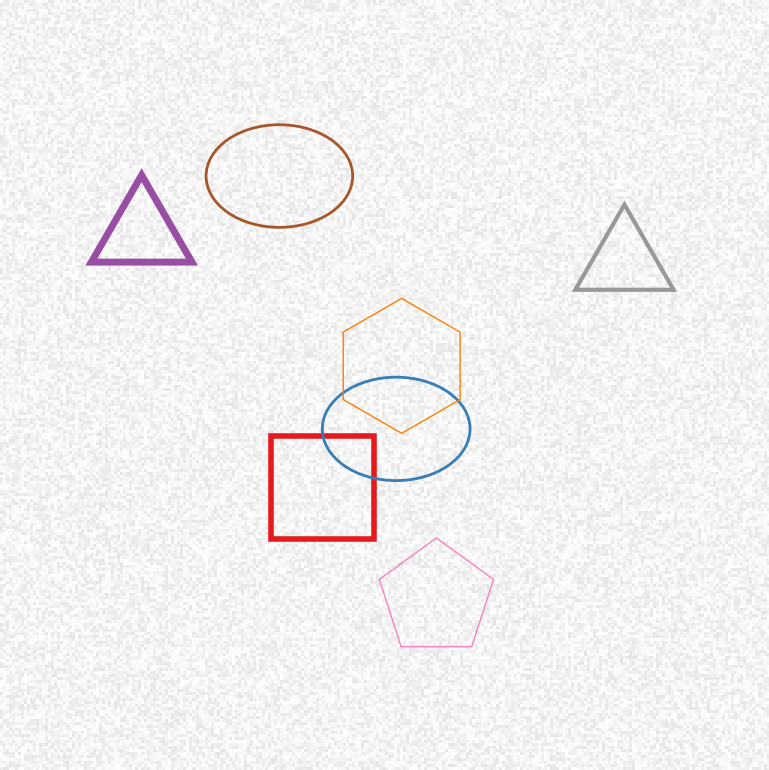[{"shape": "square", "thickness": 2, "radius": 0.34, "center": [0.419, 0.367]}, {"shape": "oval", "thickness": 1, "radius": 0.48, "center": [0.515, 0.443]}, {"shape": "triangle", "thickness": 2.5, "radius": 0.38, "center": [0.184, 0.697]}, {"shape": "hexagon", "thickness": 0.5, "radius": 0.44, "center": [0.522, 0.525]}, {"shape": "oval", "thickness": 1, "radius": 0.48, "center": [0.363, 0.771]}, {"shape": "pentagon", "thickness": 0.5, "radius": 0.39, "center": [0.567, 0.223]}, {"shape": "triangle", "thickness": 1.5, "radius": 0.37, "center": [0.811, 0.661]}]